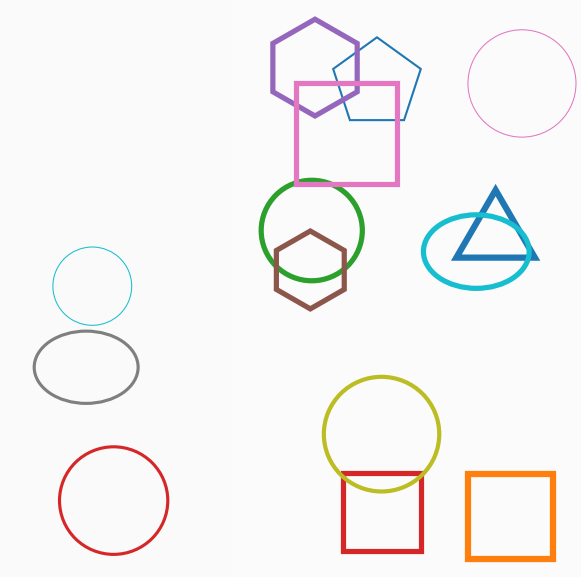[{"shape": "pentagon", "thickness": 1, "radius": 0.4, "center": [0.649, 0.855]}, {"shape": "triangle", "thickness": 3, "radius": 0.39, "center": [0.853, 0.592]}, {"shape": "square", "thickness": 3, "radius": 0.37, "center": [0.878, 0.105]}, {"shape": "circle", "thickness": 2.5, "radius": 0.44, "center": [0.536, 0.6]}, {"shape": "square", "thickness": 2.5, "radius": 0.34, "center": [0.658, 0.113]}, {"shape": "circle", "thickness": 1.5, "radius": 0.47, "center": [0.196, 0.132]}, {"shape": "hexagon", "thickness": 2.5, "radius": 0.42, "center": [0.542, 0.882]}, {"shape": "hexagon", "thickness": 2.5, "radius": 0.34, "center": [0.534, 0.532]}, {"shape": "square", "thickness": 2.5, "radius": 0.44, "center": [0.597, 0.768]}, {"shape": "circle", "thickness": 0.5, "radius": 0.46, "center": [0.898, 0.855]}, {"shape": "oval", "thickness": 1.5, "radius": 0.45, "center": [0.148, 0.363]}, {"shape": "circle", "thickness": 2, "radius": 0.5, "center": [0.656, 0.247]}, {"shape": "oval", "thickness": 2.5, "radius": 0.45, "center": [0.819, 0.564]}, {"shape": "circle", "thickness": 0.5, "radius": 0.34, "center": [0.159, 0.504]}]